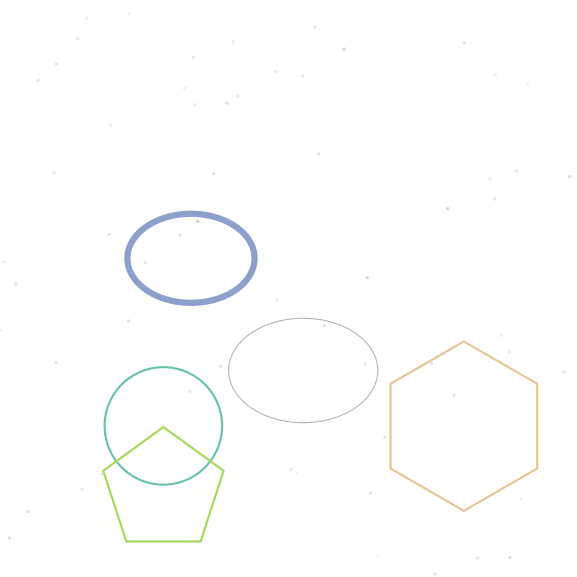[{"shape": "circle", "thickness": 1, "radius": 0.51, "center": [0.283, 0.262]}, {"shape": "oval", "thickness": 3, "radius": 0.55, "center": [0.331, 0.552]}, {"shape": "pentagon", "thickness": 1, "radius": 0.55, "center": [0.283, 0.15]}, {"shape": "hexagon", "thickness": 1, "radius": 0.73, "center": [0.803, 0.261]}, {"shape": "oval", "thickness": 0.5, "radius": 0.65, "center": [0.525, 0.358]}]